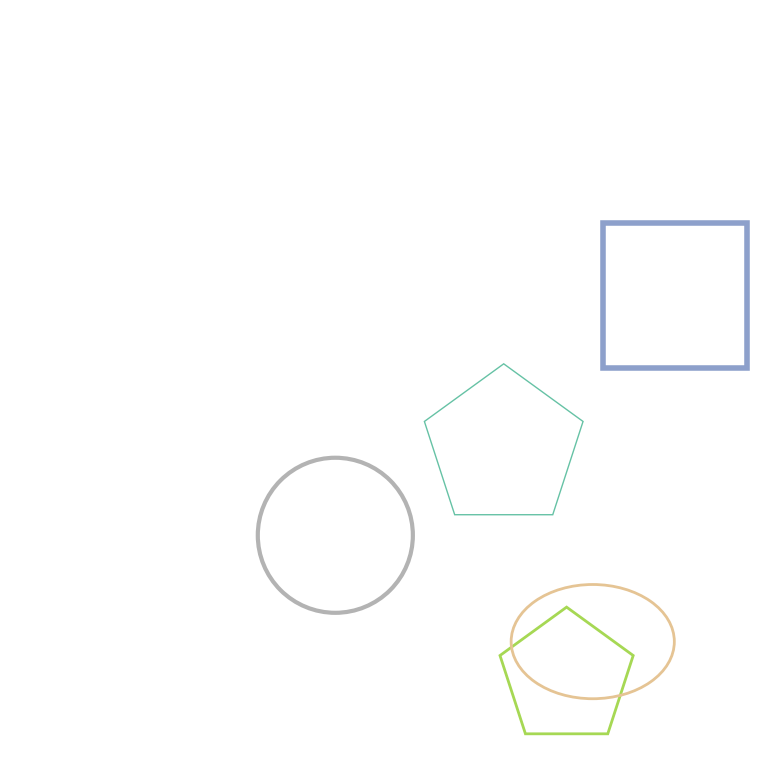[{"shape": "pentagon", "thickness": 0.5, "radius": 0.54, "center": [0.654, 0.419]}, {"shape": "square", "thickness": 2, "radius": 0.47, "center": [0.877, 0.616]}, {"shape": "pentagon", "thickness": 1, "radius": 0.45, "center": [0.736, 0.121]}, {"shape": "oval", "thickness": 1, "radius": 0.53, "center": [0.77, 0.167]}, {"shape": "circle", "thickness": 1.5, "radius": 0.5, "center": [0.435, 0.305]}]